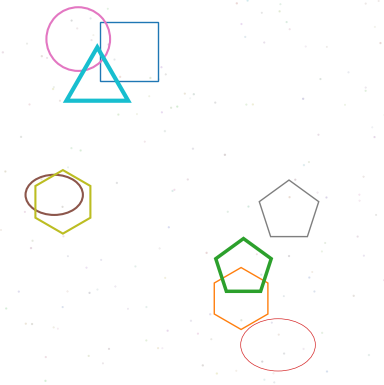[{"shape": "square", "thickness": 1, "radius": 0.38, "center": [0.335, 0.866]}, {"shape": "hexagon", "thickness": 1, "radius": 0.4, "center": [0.626, 0.225]}, {"shape": "pentagon", "thickness": 2.5, "radius": 0.38, "center": [0.632, 0.305]}, {"shape": "oval", "thickness": 0.5, "radius": 0.49, "center": [0.722, 0.104]}, {"shape": "oval", "thickness": 1.5, "radius": 0.37, "center": [0.141, 0.494]}, {"shape": "circle", "thickness": 1.5, "radius": 0.41, "center": [0.203, 0.899]}, {"shape": "pentagon", "thickness": 1, "radius": 0.41, "center": [0.751, 0.451]}, {"shape": "hexagon", "thickness": 1.5, "radius": 0.41, "center": [0.163, 0.476]}, {"shape": "triangle", "thickness": 3, "radius": 0.46, "center": [0.253, 0.785]}]